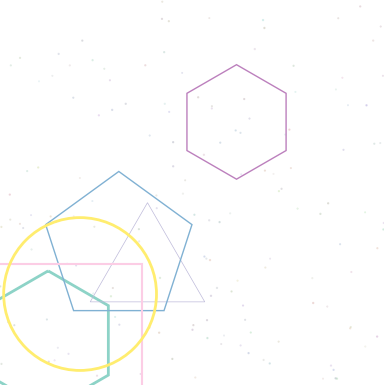[{"shape": "hexagon", "thickness": 2, "radius": 0.9, "center": [0.125, 0.116]}, {"shape": "triangle", "thickness": 0.5, "radius": 0.86, "center": [0.383, 0.302]}, {"shape": "pentagon", "thickness": 1, "radius": 1.0, "center": [0.309, 0.355]}, {"shape": "square", "thickness": 1.5, "radius": 0.97, "center": [0.175, 0.119]}, {"shape": "hexagon", "thickness": 1, "radius": 0.74, "center": [0.614, 0.683]}, {"shape": "circle", "thickness": 2, "radius": 0.99, "center": [0.208, 0.236]}]